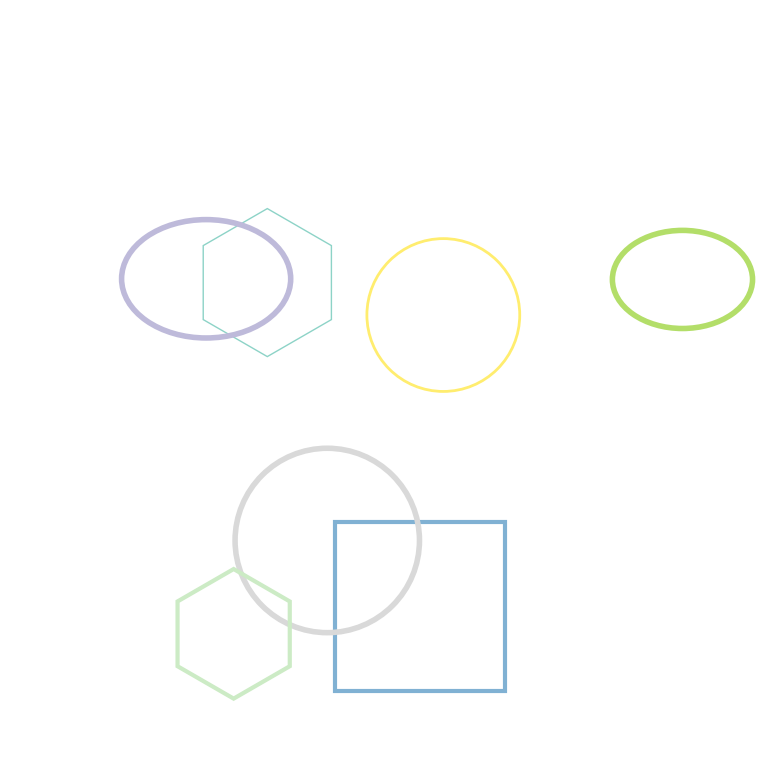[{"shape": "hexagon", "thickness": 0.5, "radius": 0.48, "center": [0.347, 0.633]}, {"shape": "oval", "thickness": 2, "radius": 0.55, "center": [0.268, 0.638]}, {"shape": "square", "thickness": 1.5, "radius": 0.55, "center": [0.545, 0.212]}, {"shape": "oval", "thickness": 2, "radius": 0.46, "center": [0.886, 0.637]}, {"shape": "circle", "thickness": 2, "radius": 0.6, "center": [0.425, 0.298]}, {"shape": "hexagon", "thickness": 1.5, "radius": 0.42, "center": [0.303, 0.177]}, {"shape": "circle", "thickness": 1, "radius": 0.5, "center": [0.576, 0.591]}]